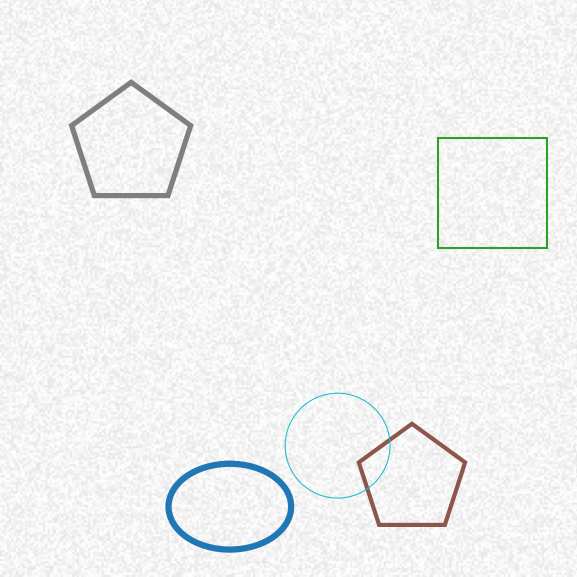[{"shape": "oval", "thickness": 3, "radius": 0.53, "center": [0.398, 0.122]}, {"shape": "square", "thickness": 1, "radius": 0.47, "center": [0.853, 0.665]}, {"shape": "pentagon", "thickness": 2, "radius": 0.48, "center": [0.713, 0.169]}, {"shape": "pentagon", "thickness": 2.5, "radius": 0.54, "center": [0.227, 0.748]}, {"shape": "circle", "thickness": 0.5, "radius": 0.45, "center": [0.585, 0.227]}]